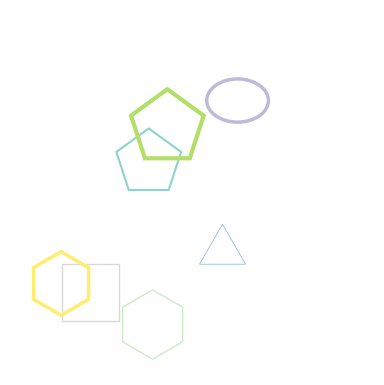[{"shape": "pentagon", "thickness": 1.5, "radius": 0.44, "center": [0.386, 0.578]}, {"shape": "oval", "thickness": 2.5, "radius": 0.4, "center": [0.617, 0.739]}, {"shape": "triangle", "thickness": 0.5, "radius": 0.35, "center": [0.578, 0.348]}, {"shape": "pentagon", "thickness": 3, "radius": 0.5, "center": [0.435, 0.669]}, {"shape": "square", "thickness": 1, "radius": 0.38, "center": [0.235, 0.24]}, {"shape": "hexagon", "thickness": 1, "radius": 0.45, "center": [0.396, 0.157]}, {"shape": "hexagon", "thickness": 2.5, "radius": 0.41, "center": [0.159, 0.264]}]